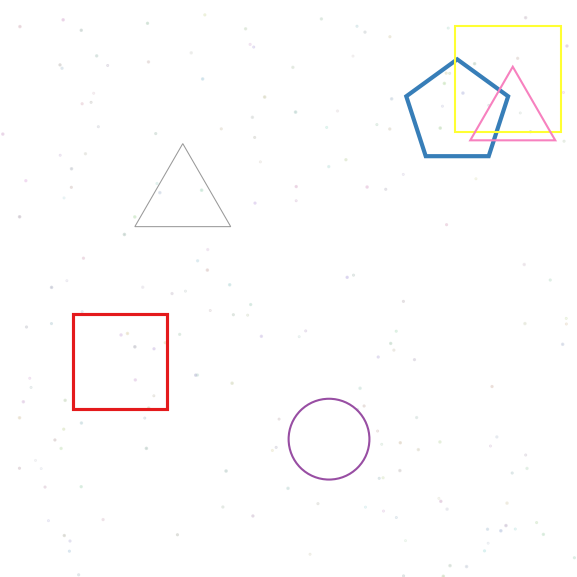[{"shape": "square", "thickness": 1.5, "radius": 0.41, "center": [0.208, 0.373]}, {"shape": "pentagon", "thickness": 2, "radius": 0.46, "center": [0.792, 0.804]}, {"shape": "circle", "thickness": 1, "radius": 0.35, "center": [0.57, 0.239]}, {"shape": "square", "thickness": 1, "radius": 0.46, "center": [0.879, 0.862]}, {"shape": "triangle", "thickness": 1, "radius": 0.42, "center": [0.888, 0.799]}, {"shape": "triangle", "thickness": 0.5, "radius": 0.48, "center": [0.316, 0.655]}]